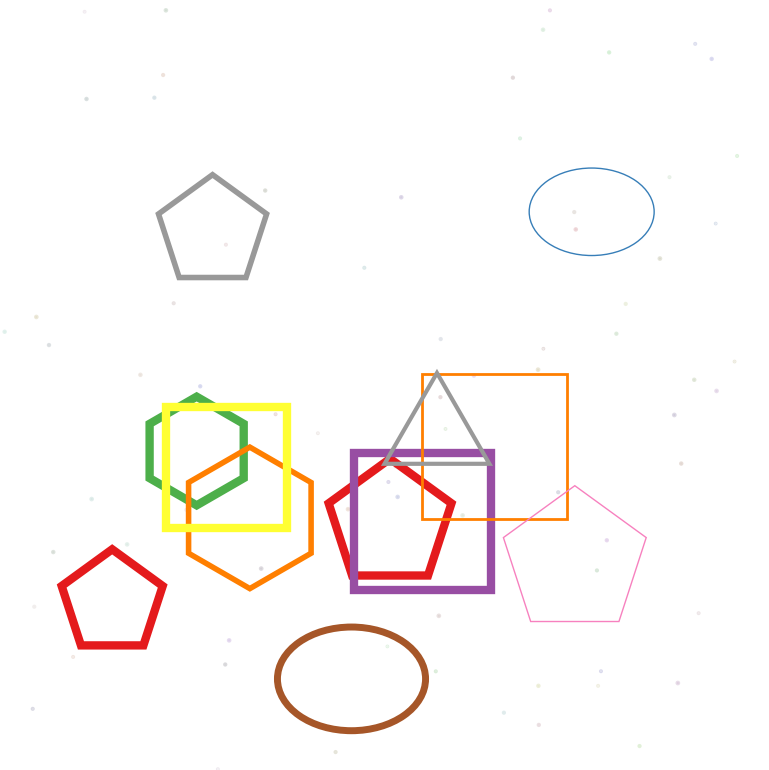[{"shape": "pentagon", "thickness": 3, "radius": 0.42, "center": [0.507, 0.32]}, {"shape": "pentagon", "thickness": 3, "radius": 0.34, "center": [0.146, 0.218]}, {"shape": "oval", "thickness": 0.5, "radius": 0.41, "center": [0.768, 0.725]}, {"shape": "hexagon", "thickness": 3, "radius": 0.35, "center": [0.255, 0.414]}, {"shape": "square", "thickness": 3, "radius": 0.44, "center": [0.549, 0.323]}, {"shape": "square", "thickness": 1, "radius": 0.47, "center": [0.642, 0.42]}, {"shape": "hexagon", "thickness": 2, "radius": 0.46, "center": [0.324, 0.327]}, {"shape": "square", "thickness": 3, "radius": 0.39, "center": [0.294, 0.393]}, {"shape": "oval", "thickness": 2.5, "radius": 0.48, "center": [0.456, 0.118]}, {"shape": "pentagon", "thickness": 0.5, "radius": 0.49, "center": [0.747, 0.272]}, {"shape": "triangle", "thickness": 1.5, "radius": 0.39, "center": [0.567, 0.437]}, {"shape": "pentagon", "thickness": 2, "radius": 0.37, "center": [0.276, 0.699]}]